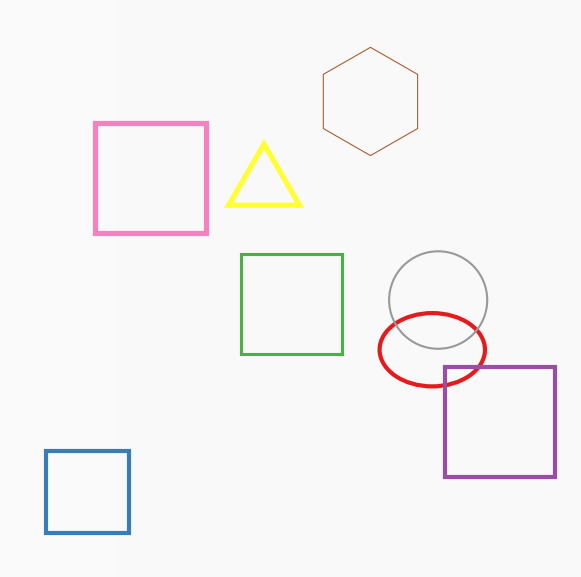[{"shape": "oval", "thickness": 2, "radius": 0.45, "center": [0.744, 0.394]}, {"shape": "square", "thickness": 2, "radius": 0.36, "center": [0.15, 0.147]}, {"shape": "square", "thickness": 1.5, "radius": 0.44, "center": [0.502, 0.473]}, {"shape": "square", "thickness": 2, "radius": 0.47, "center": [0.861, 0.269]}, {"shape": "triangle", "thickness": 2.5, "radius": 0.35, "center": [0.454, 0.679]}, {"shape": "hexagon", "thickness": 0.5, "radius": 0.47, "center": [0.637, 0.823]}, {"shape": "square", "thickness": 2.5, "radius": 0.48, "center": [0.259, 0.691]}, {"shape": "circle", "thickness": 1, "radius": 0.42, "center": [0.754, 0.48]}]